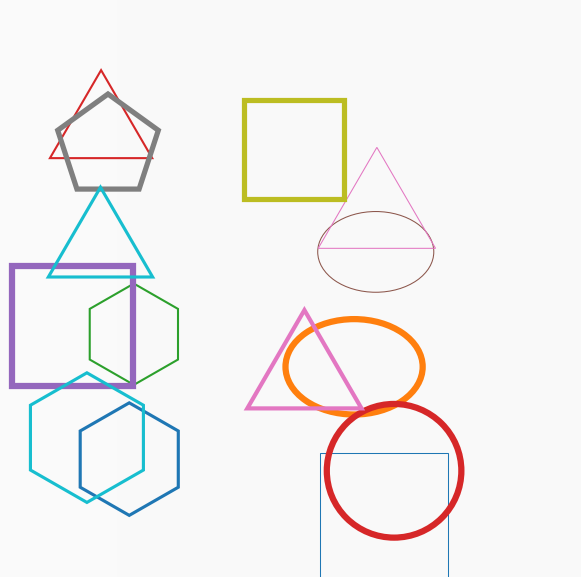[{"shape": "square", "thickness": 0.5, "radius": 0.55, "center": [0.661, 0.104]}, {"shape": "hexagon", "thickness": 1.5, "radius": 0.49, "center": [0.222, 0.204]}, {"shape": "oval", "thickness": 3, "radius": 0.59, "center": [0.609, 0.364]}, {"shape": "hexagon", "thickness": 1, "radius": 0.44, "center": [0.23, 0.42]}, {"shape": "circle", "thickness": 3, "radius": 0.58, "center": [0.678, 0.184]}, {"shape": "triangle", "thickness": 1, "radius": 0.51, "center": [0.174, 0.776]}, {"shape": "square", "thickness": 3, "radius": 0.52, "center": [0.125, 0.434]}, {"shape": "oval", "thickness": 0.5, "radius": 0.5, "center": [0.646, 0.563]}, {"shape": "triangle", "thickness": 2, "radius": 0.57, "center": [0.524, 0.349]}, {"shape": "triangle", "thickness": 0.5, "radius": 0.58, "center": [0.648, 0.627]}, {"shape": "pentagon", "thickness": 2.5, "radius": 0.46, "center": [0.186, 0.745]}, {"shape": "square", "thickness": 2.5, "radius": 0.43, "center": [0.507, 0.74]}, {"shape": "triangle", "thickness": 1.5, "radius": 0.52, "center": [0.173, 0.571]}, {"shape": "hexagon", "thickness": 1.5, "radius": 0.56, "center": [0.15, 0.241]}]